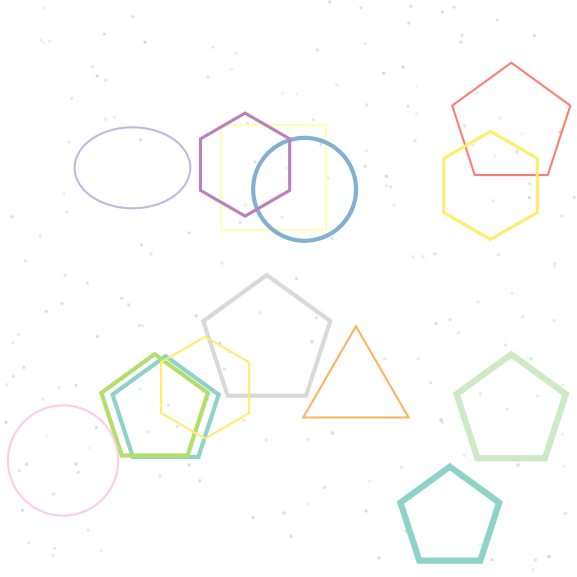[{"shape": "pentagon", "thickness": 2, "radius": 0.48, "center": [0.287, 0.286]}, {"shape": "pentagon", "thickness": 3, "radius": 0.45, "center": [0.779, 0.101]}, {"shape": "square", "thickness": 1, "radius": 0.45, "center": [0.473, 0.692]}, {"shape": "oval", "thickness": 1, "radius": 0.5, "center": [0.229, 0.709]}, {"shape": "pentagon", "thickness": 1, "radius": 0.54, "center": [0.885, 0.783]}, {"shape": "circle", "thickness": 2, "radius": 0.45, "center": [0.527, 0.671]}, {"shape": "triangle", "thickness": 1, "radius": 0.53, "center": [0.616, 0.329]}, {"shape": "pentagon", "thickness": 2, "radius": 0.48, "center": [0.268, 0.289]}, {"shape": "circle", "thickness": 1, "radius": 0.48, "center": [0.109, 0.202]}, {"shape": "pentagon", "thickness": 2, "radius": 0.58, "center": [0.462, 0.407]}, {"shape": "hexagon", "thickness": 1.5, "radius": 0.45, "center": [0.424, 0.714]}, {"shape": "pentagon", "thickness": 3, "radius": 0.5, "center": [0.885, 0.286]}, {"shape": "hexagon", "thickness": 1, "radius": 0.44, "center": [0.355, 0.328]}, {"shape": "hexagon", "thickness": 1.5, "radius": 0.47, "center": [0.849, 0.678]}]